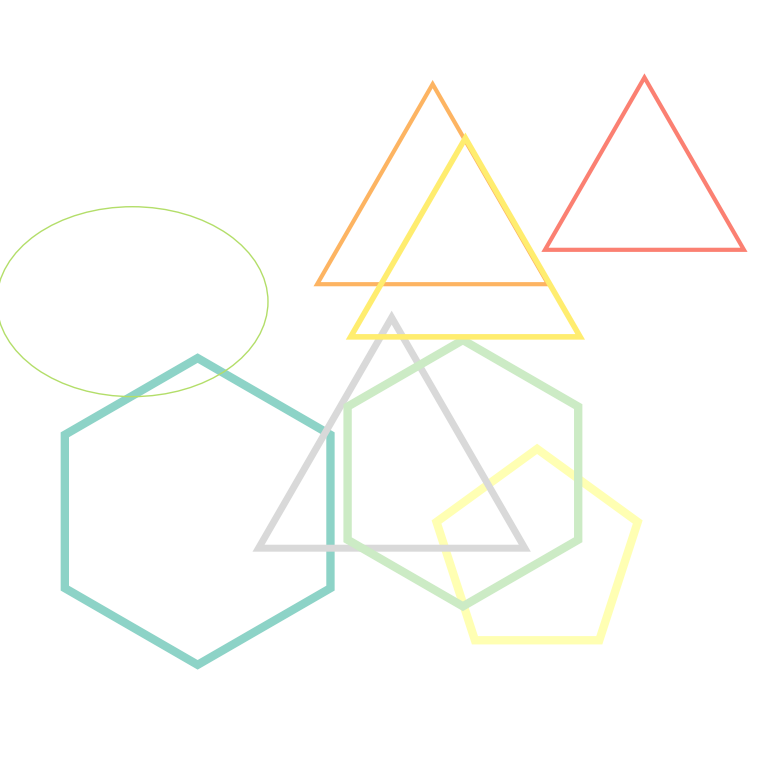[{"shape": "hexagon", "thickness": 3, "radius": 1.0, "center": [0.257, 0.336]}, {"shape": "pentagon", "thickness": 3, "radius": 0.69, "center": [0.698, 0.28]}, {"shape": "triangle", "thickness": 1.5, "radius": 0.75, "center": [0.837, 0.75]}, {"shape": "triangle", "thickness": 1.5, "radius": 0.87, "center": [0.562, 0.718]}, {"shape": "oval", "thickness": 0.5, "radius": 0.88, "center": [0.172, 0.608]}, {"shape": "triangle", "thickness": 2.5, "radius": 1.0, "center": [0.509, 0.388]}, {"shape": "hexagon", "thickness": 3, "radius": 0.86, "center": [0.601, 0.385]}, {"shape": "triangle", "thickness": 2, "radius": 0.86, "center": [0.604, 0.649]}]